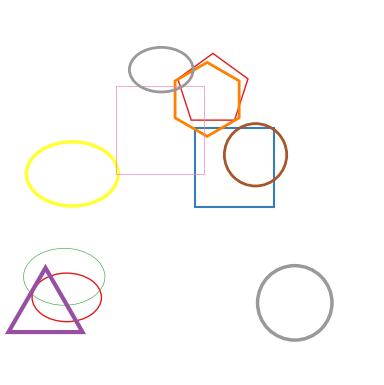[{"shape": "pentagon", "thickness": 1, "radius": 0.48, "center": [0.553, 0.765]}, {"shape": "oval", "thickness": 1, "radius": 0.45, "center": [0.173, 0.228]}, {"shape": "square", "thickness": 1.5, "radius": 0.51, "center": [0.609, 0.565]}, {"shape": "oval", "thickness": 0.5, "radius": 0.53, "center": [0.167, 0.281]}, {"shape": "triangle", "thickness": 3, "radius": 0.56, "center": [0.118, 0.193]}, {"shape": "hexagon", "thickness": 2, "radius": 0.48, "center": [0.538, 0.742]}, {"shape": "oval", "thickness": 2.5, "radius": 0.6, "center": [0.188, 0.548]}, {"shape": "circle", "thickness": 2, "radius": 0.4, "center": [0.664, 0.598]}, {"shape": "square", "thickness": 0.5, "radius": 0.57, "center": [0.416, 0.662]}, {"shape": "circle", "thickness": 2.5, "radius": 0.48, "center": [0.766, 0.213]}, {"shape": "oval", "thickness": 2, "radius": 0.41, "center": [0.419, 0.819]}]